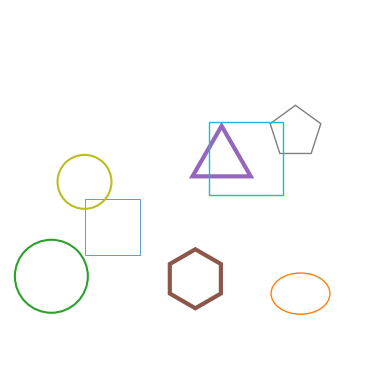[{"shape": "square", "thickness": 0.5, "radius": 0.36, "center": [0.292, 0.411]}, {"shape": "oval", "thickness": 1, "radius": 0.38, "center": [0.781, 0.237]}, {"shape": "circle", "thickness": 1.5, "radius": 0.47, "center": [0.133, 0.282]}, {"shape": "triangle", "thickness": 3, "radius": 0.44, "center": [0.576, 0.586]}, {"shape": "hexagon", "thickness": 3, "radius": 0.38, "center": [0.507, 0.276]}, {"shape": "pentagon", "thickness": 1, "radius": 0.35, "center": [0.768, 0.657]}, {"shape": "circle", "thickness": 1.5, "radius": 0.35, "center": [0.22, 0.528]}, {"shape": "square", "thickness": 1, "radius": 0.48, "center": [0.639, 0.588]}]